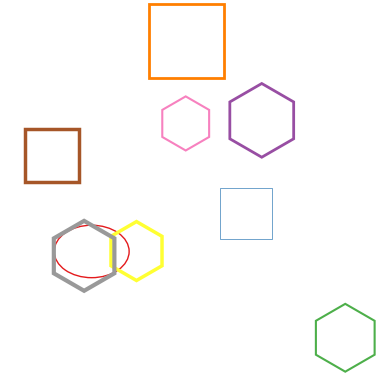[{"shape": "oval", "thickness": 1, "radius": 0.49, "center": [0.238, 0.347]}, {"shape": "square", "thickness": 0.5, "radius": 0.34, "center": [0.638, 0.445]}, {"shape": "hexagon", "thickness": 1.5, "radius": 0.44, "center": [0.897, 0.123]}, {"shape": "hexagon", "thickness": 2, "radius": 0.48, "center": [0.68, 0.687]}, {"shape": "square", "thickness": 2, "radius": 0.49, "center": [0.484, 0.894]}, {"shape": "hexagon", "thickness": 2.5, "radius": 0.38, "center": [0.355, 0.348]}, {"shape": "square", "thickness": 2.5, "radius": 0.34, "center": [0.135, 0.595]}, {"shape": "hexagon", "thickness": 1.5, "radius": 0.35, "center": [0.482, 0.679]}, {"shape": "hexagon", "thickness": 3, "radius": 0.45, "center": [0.218, 0.336]}]